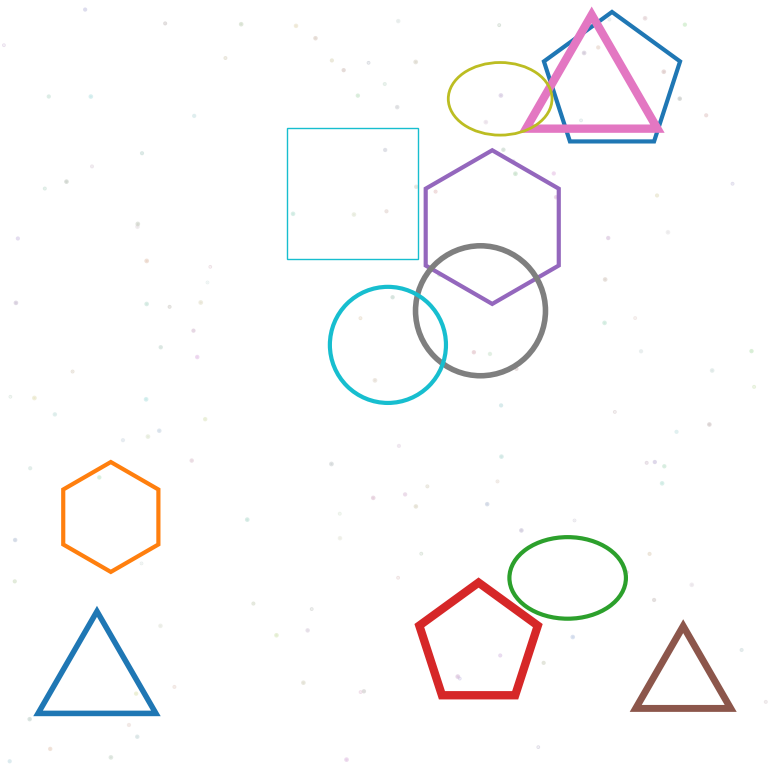[{"shape": "triangle", "thickness": 2, "radius": 0.44, "center": [0.126, 0.118]}, {"shape": "pentagon", "thickness": 1.5, "radius": 0.46, "center": [0.795, 0.892]}, {"shape": "hexagon", "thickness": 1.5, "radius": 0.36, "center": [0.144, 0.329]}, {"shape": "oval", "thickness": 1.5, "radius": 0.38, "center": [0.737, 0.249]}, {"shape": "pentagon", "thickness": 3, "radius": 0.4, "center": [0.622, 0.163]}, {"shape": "hexagon", "thickness": 1.5, "radius": 0.5, "center": [0.639, 0.705]}, {"shape": "triangle", "thickness": 2.5, "radius": 0.36, "center": [0.887, 0.116]}, {"shape": "triangle", "thickness": 3, "radius": 0.49, "center": [0.768, 0.882]}, {"shape": "circle", "thickness": 2, "radius": 0.42, "center": [0.624, 0.596]}, {"shape": "oval", "thickness": 1, "radius": 0.34, "center": [0.65, 0.872]}, {"shape": "square", "thickness": 0.5, "radius": 0.42, "center": [0.458, 0.749]}, {"shape": "circle", "thickness": 1.5, "radius": 0.38, "center": [0.504, 0.552]}]